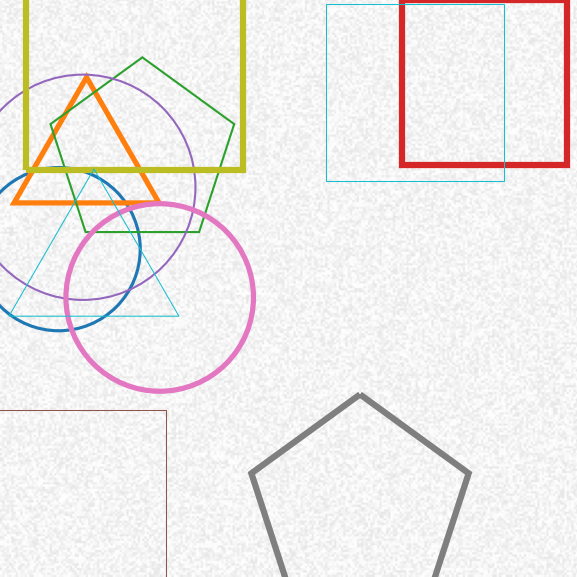[{"shape": "circle", "thickness": 1.5, "radius": 0.71, "center": [0.102, 0.568]}, {"shape": "triangle", "thickness": 2.5, "radius": 0.72, "center": [0.15, 0.72]}, {"shape": "pentagon", "thickness": 1, "radius": 0.84, "center": [0.246, 0.733]}, {"shape": "square", "thickness": 3, "radius": 0.71, "center": [0.839, 0.856]}, {"shape": "circle", "thickness": 1, "radius": 0.98, "center": [0.143, 0.675]}, {"shape": "square", "thickness": 0.5, "radius": 0.88, "center": [0.112, 0.114]}, {"shape": "circle", "thickness": 2.5, "radius": 0.81, "center": [0.277, 0.484]}, {"shape": "pentagon", "thickness": 3, "radius": 0.99, "center": [0.623, 0.118]}, {"shape": "square", "thickness": 3, "radius": 0.94, "center": [0.233, 0.893]}, {"shape": "square", "thickness": 0.5, "radius": 0.77, "center": [0.719, 0.839]}, {"shape": "triangle", "thickness": 0.5, "radius": 0.85, "center": [0.163, 0.537]}]